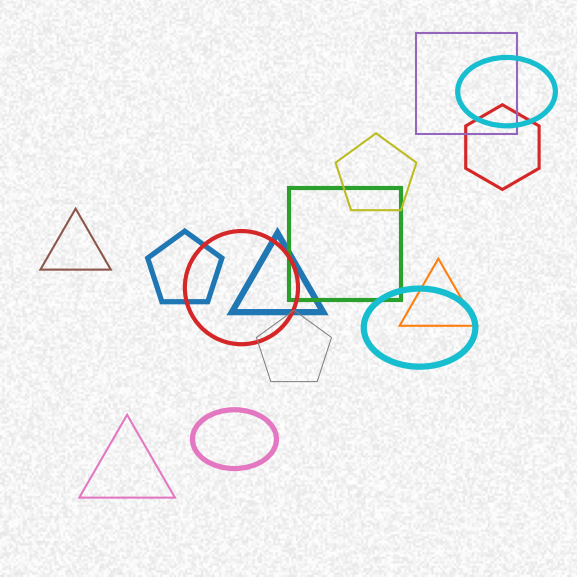[{"shape": "triangle", "thickness": 3, "radius": 0.46, "center": [0.481, 0.504]}, {"shape": "pentagon", "thickness": 2.5, "radius": 0.34, "center": [0.32, 0.531]}, {"shape": "triangle", "thickness": 1, "radius": 0.39, "center": [0.759, 0.474]}, {"shape": "square", "thickness": 2, "radius": 0.49, "center": [0.597, 0.576]}, {"shape": "hexagon", "thickness": 1.5, "radius": 0.37, "center": [0.87, 0.744]}, {"shape": "circle", "thickness": 2, "radius": 0.49, "center": [0.418, 0.501]}, {"shape": "square", "thickness": 1, "radius": 0.44, "center": [0.808, 0.855]}, {"shape": "triangle", "thickness": 1, "radius": 0.35, "center": [0.131, 0.567]}, {"shape": "oval", "thickness": 2.5, "radius": 0.36, "center": [0.406, 0.239]}, {"shape": "triangle", "thickness": 1, "radius": 0.48, "center": [0.22, 0.185]}, {"shape": "pentagon", "thickness": 0.5, "radius": 0.34, "center": [0.509, 0.394]}, {"shape": "pentagon", "thickness": 1, "radius": 0.37, "center": [0.651, 0.695]}, {"shape": "oval", "thickness": 2.5, "radius": 0.42, "center": [0.877, 0.84]}, {"shape": "oval", "thickness": 3, "radius": 0.48, "center": [0.727, 0.432]}]